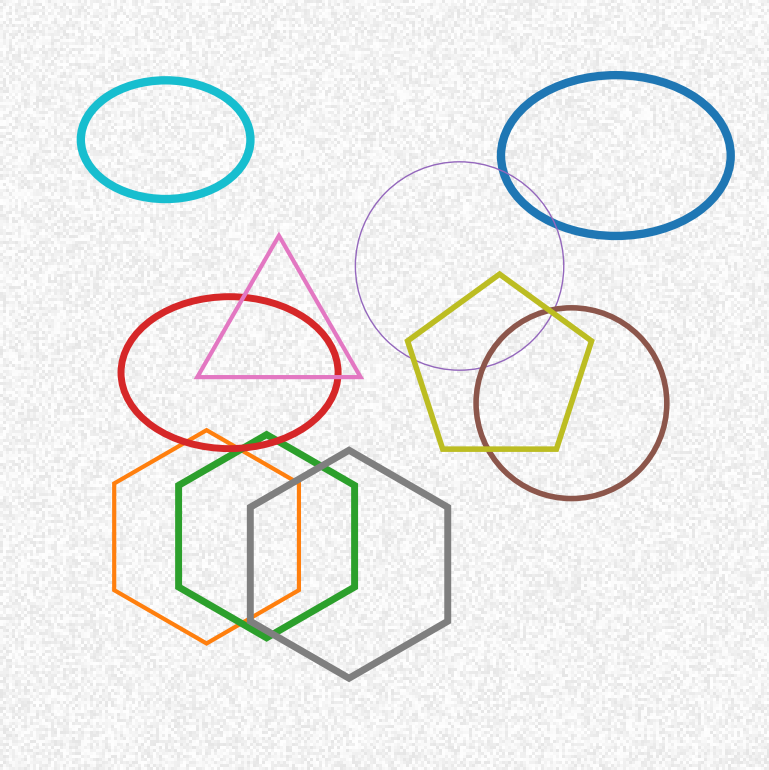[{"shape": "oval", "thickness": 3, "radius": 0.75, "center": [0.8, 0.798]}, {"shape": "hexagon", "thickness": 1.5, "radius": 0.69, "center": [0.268, 0.303]}, {"shape": "hexagon", "thickness": 2.5, "radius": 0.66, "center": [0.346, 0.304]}, {"shape": "oval", "thickness": 2.5, "radius": 0.7, "center": [0.298, 0.516]}, {"shape": "circle", "thickness": 0.5, "radius": 0.68, "center": [0.597, 0.655]}, {"shape": "circle", "thickness": 2, "radius": 0.62, "center": [0.742, 0.476]}, {"shape": "triangle", "thickness": 1.5, "radius": 0.61, "center": [0.362, 0.571]}, {"shape": "hexagon", "thickness": 2.5, "radius": 0.74, "center": [0.453, 0.267]}, {"shape": "pentagon", "thickness": 2, "radius": 0.63, "center": [0.649, 0.518]}, {"shape": "oval", "thickness": 3, "radius": 0.55, "center": [0.215, 0.819]}]